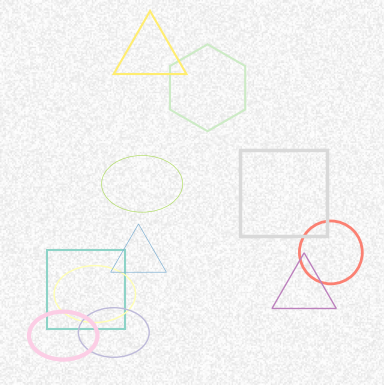[{"shape": "square", "thickness": 1.5, "radius": 0.51, "center": [0.223, 0.248]}, {"shape": "oval", "thickness": 1, "radius": 0.53, "center": [0.246, 0.236]}, {"shape": "oval", "thickness": 1, "radius": 0.46, "center": [0.296, 0.136]}, {"shape": "circle", "thickness": 2, "radius": 0.41, "center": [0.859, 0.344]}, {"shape": "triangle", "thickness": 0.5, "radius": 0.42, "center": [0.36, 0.335]}, {"shape": "oval", "thickness": 0.5, "radius": 0.53, "center": [0.369, 0.523]}, {"shape": "oval", "thickness": 3, "radius": 0.44, "center": [0.164, 0.128]}, {"shape": "square", "thickness": 2.5, "radius": 0.56, "center": [0.737, 0.499]}, {"shape": "triangle", "thickness": 1, "radius": 0.48, "center": [0.79, 0.247]}, {"shape": "hexagon", "thickness": 1.5, "radius": 0.56, "center": [0.539, 0.772]}, {"shape": "triangle", "thickness": 1.5, "radius": 0.55, "center": [0.39, 0.862]}]